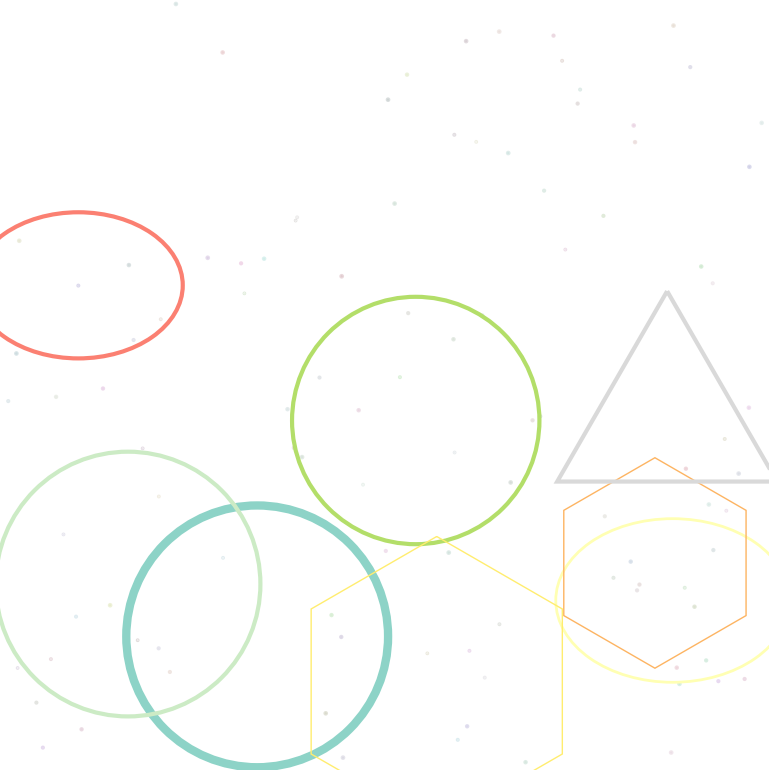[{"shape": "circle", "thickness": 3, "radius": 0.85, "center": [0.334, 0.174]}, {"shape": "oval", "thickness": 1, "radius": 0.76, "center": [0.874, 0.22]}, {"shape": "oval", "thickness": 1.5, "radius": 0.68, "center": [0.102, 0.629]}, {"shape": "hexagon", "thickness": 0.5, "radius": 0.68, "center": [0.851, 0.269]}, {"shape": "circle", "thickness": 1.5, "radius": 0.8, "center": [0.54, 0.454]}, {"shape": "triangle", "thickness": 1.5, "radius": 0.82, "center": [0.866, 0.457]}, {"shape": "circle", "thickness": 1.5, "radius": 0.86, "center": [0.166, 0.241]}, {"shape": "hexagon", "thickness": 0.5, "radius": 0.94, "center": [0.567, 0.115]}]